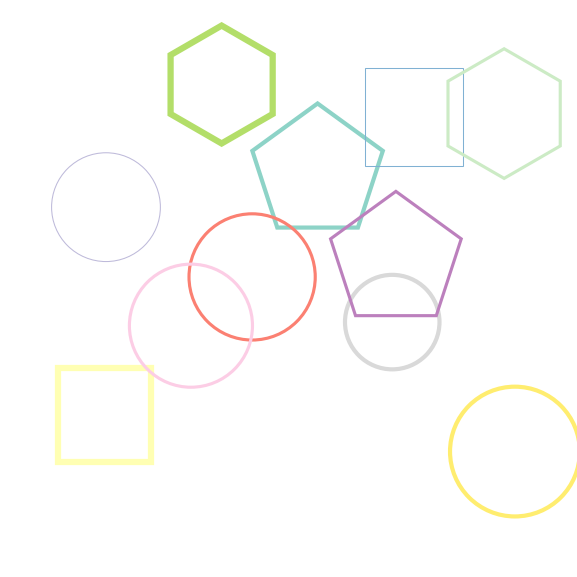[{"shape": "pentagon", "thickness": 2, "radius": 0.59, "center": [0.55, 0.701]}, {"shape": "square", "thickness": 3, "radius": 0.41, "center": [0.181, 0.28]}, {"shape": "circle", "thickness": 0.5, "radius": 0.47, "center": [0.184, 0.64]}, {"shape": "circle", "thickness": 1.5, "radius": 0.55, "center": [0.437, 0.52]}, {"shape": "square", "thickness": 0.5, "radius": 0.42, "center": [0.717, 0.796]}, {"shape": "hexagon", "thickness": 3, "radius": 0.51, "center": [0.384, 0.853]}, {"shape": "circle", "thickness": 1.5, "radius": 0.53, "center": [0.331, 0.435]}, {"shape": "circle", "thickness": 2, "radius": 0.41, "center": [0.679, 0.441]}, {"shape": "pentagon", "thickness": 1.5, "radius": 0.59, "center": [0.686, 0.549]}, {"shape": "hexagon", "thickness": 1.5, "radius": 0.56, "center": [0.873, 0.802]}, {"shape": "circle", "thickness": 2, "radius": 0.56, "center": [0.892, 0.217]}]